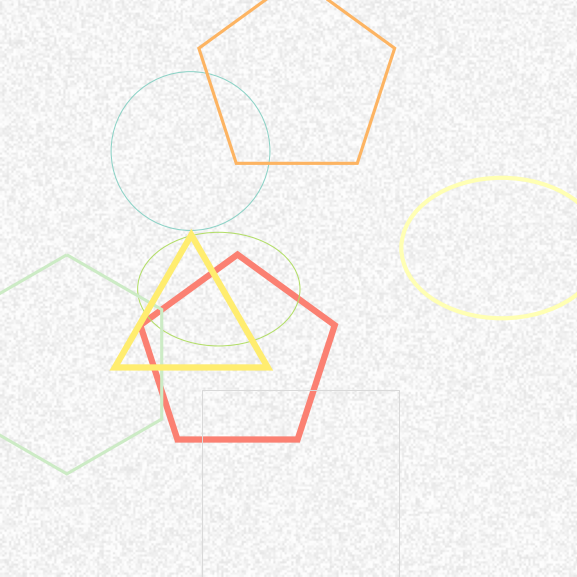[{"shape": "circle", "thickness": 0.5, "radius": 0.69, "center": [0.33, 0.738]}, {"shape": "oval", "thickness": 2, "radius": 0.87, "center": [0.869, 0.57]}, {"shape": "pentagon", "thickness": 3, "radius": 0.89, "center": [0.411, 0.381]}, {"shape": "pentagon", "thickness": 1.5, "radius": 0.89, "center": [0.514, 0.86]}, {"shape": "oval", "thickness": 0.5, "radius": 0.7, "center": [0.379, 0.498]}, {"shape": "square", "thickness": 0.5, "radius": 0.85, "center": [0.52, 0.154]}, {"shape": "hexagon", "thickness": 1.5, "radius": 0.95, "center": [0.116, 0.368]}, {"shape": "triangle", "thickness": 3, "radius": 0.76, "center": [0.331, 0.439]}]